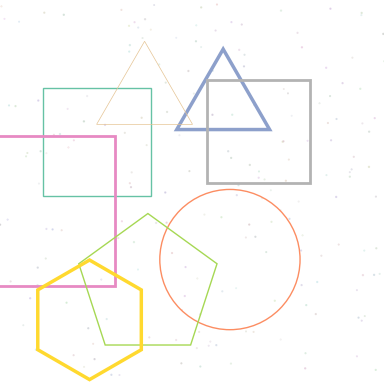[{"shape": "square", "thickness": 1, "radius": 0.7, "center": [0.252, 0.632]}, {"shape": "circle", "thickness": 1, "radius": 0.91, "center": [0.597, 0.326]}, {"shape": "triangle", "thickness": 2.5, "radius": 0.7, "center": [0.58, 0.733]}, {"shape": "square", "thickness": 2, "radius": 0.98, "center": [0.103, 0.452]}, {"shape": "pentagon", "thickness": 1, "radius": 0.94, "center": [0.384, 0.257]}, {"shape": "hexagon", "thickness": 2.5, "radius": 0.78, "center": [0.233, 0.169]}, {"shape": "triangle", "thickness": 0.5, "radius": 0.72, "center": [0.376, 0.749]}, {"shape": "square", "thickness": 2, "radius": 0.67, "center": [0.671, 0.659]}]